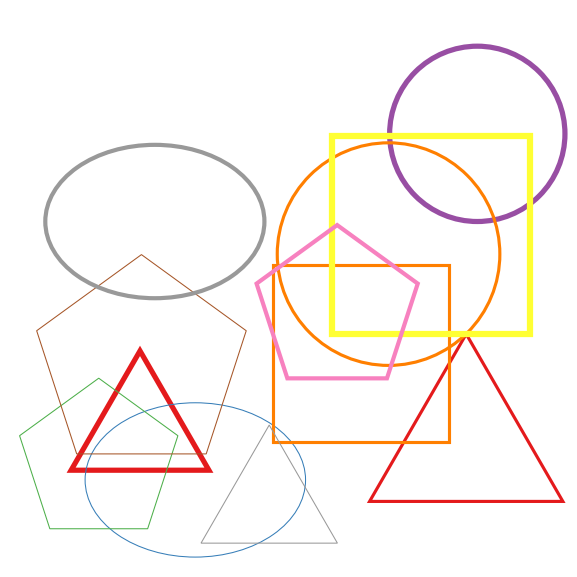[{"shape": "triangle", "thickness": 1.5, "radius": 0.97, "center": [0.807, 0.227]}, {"shape": "triangle", "thickness": 2.5, "radius": 0.69, "center": [0.242, 0.254]}, {"shape": "oval", "thickness": 0.5, "radius": 0.95, "center": [0.338, 0.168]}, {"shape": "pentagon", "thickness": 0.5, "radius": 0.72, "center": [0.171, 0.2]}, {"shape": "circle", "thickness": 2.5, "radius": 0.76, "center": [0.826, 0.767]}, {"shape": "square", "thickness": 1.5, "radius": 0.77, "center": [0.625, 0.386]}, {"shape": "circle", "thickness": 1.5, "radius": 0.96, "center": [0.673, 0.559]}, {"shape": "square", "thickness": 3, "radius": 0.86, "center": [0.746, 0.592]}, {"shape": "pentagon", "thickness": 0.5, "radius": 0.95, "center": [0.245, 0.367]}, {"shape": "pentagon", "thickness": 2, "radius": 0.73, "center": [0.584, 0.463]}, {"shape": "triangle", "thickness": 0.5, "radius": 0.68, "center": [0.466, 0.127]}, {"shape": "oval", "thickness": 2, "radius": 0.95, "center": [0.268, 0.616]}]